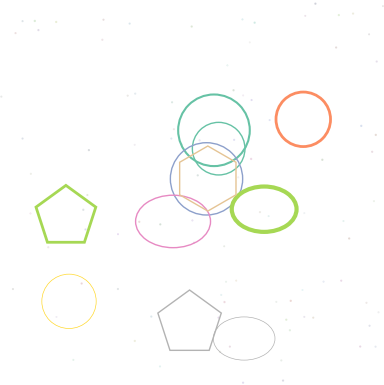[{"shape": "circle", "thickness": 1, "radius": 0.34, "center": [0.568, 0.614]}, {"shape": "circle", "thickness": 1.5, "radius": 0.46, "center": [0.556, 0.662]}, {"shape": "circle", "thickness": 2, "radius": 0.35, "center": [0.788, 0.69]}, {"shape": "circle", "thickness": 1, "radius": 0.47, "center": [0.536, 0.535]}, {"shape": "oval", "thickness": 1, "radius": 0.49, "center": [0.449, 0.425]}, {"shape": "oval", "thickness": 3, "radius": 0.42, "center": [0.686, 0.457]}, {"shape": "pentagon", "thickness": 2, "radius": 0.41, "center": [0.171, 0.437]}, {"shape": "circle", "thickness": 0.5, "radius": 0.35, "center": [0.179, 0.217]}, {"shape": "hexagon", "thickness": 1, "radius": 0.42, "center": [0.54, 0.536]}, {"shape": "pentagon", "thickness": 1, "radius": 0.43, "center": [0.492, 0.16]}, {"shape": "oval", "thickness": 0.5, "radius": 0.4, "center": [0.634, 0.121]}]